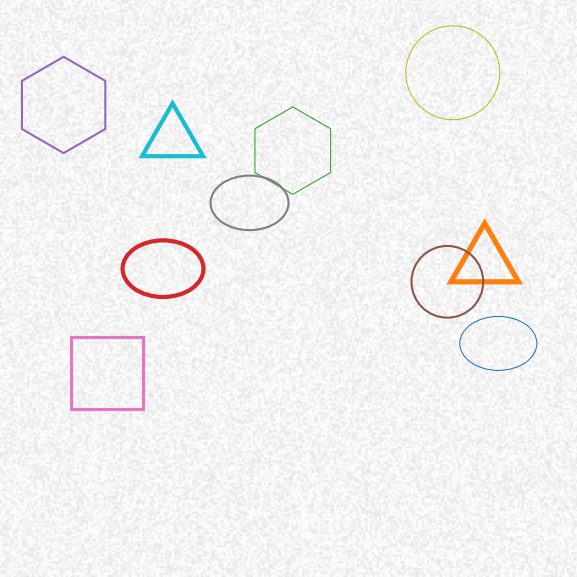[{"shape": "oval", "thickness": 0.5, "radius": 0.33, "center": [0.863, 0.404]}, {"shape": "triangle", "thickness": 2.5, "radius": 0.34, "center": [0.839, 0.545]}, {"shape": "hexagon", "thickness": 0.5, "radius": 0.38, "center": [0.507, 0.738]}, {"shape": "oval", "thickness": 2, "radius": 0.35, "center": [0.282, 0.534]}, {"shape": "hexagon", "thickness": 1, "radius": 0.42, "center": [0.11, 0.817]}, {"shape": "circle", "thickness": 1, "radius": 0.31, "center": [0.775, 0.511]}, {"shape": "square", "thickness": 1.5, "radius": 0.31, "center": [0.185, 0.353]}, {"shape": "oval", "thickness": 1, "radius": 0.34, "center": [0.432, 0.648]}, {"shape": "circle", "thickness": 0.5, "radius": 0.41, "center": [0.784, 0.873]}, {"shape": "triangle", "thickness": 2, "radius": 0.31, "center": [0.299, 0.759]}]